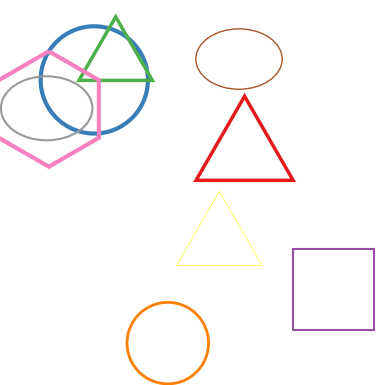[{"shape": "triangle", "thickness": 2.5, "radius": 0.73, "center": [0.635, 0.604]}, {"shape": "circle", "thickness": 3, "radius": 0.7, "center": [0.245, 0.792]}, {"shape": "triangle", "thickness": 2.5, "radius": 0.55, "center": [0.3, 0.846]}, {"shape": "square", "thickness": 1.5, "radius": 0.52, "center": [0.866, 0.248]}, {"shape": "circle", "thickness": 2, "radius": 0.53, "center": [0.436, 0.109]}, {"shape": "triangle", "thickness": 0.5, "radius": 0.64, "center": [0.57, 0.375]}, {"shape": "oval", "thickness": 1, "radius": 0.56, "center": [0.621, 0.847]}, {"shape": "hexagon", "thickness": 3, "radius": 0.75, "center": [0.127, 0.717]}, {"shape": "oval", "thickness": 1.5, "radius": 0.59, "center": [0.121, 0.719]}]